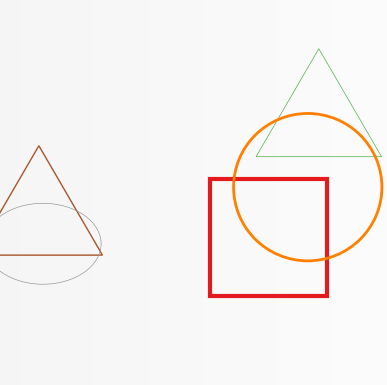[{"shape": "square", "thickness": 3, "radius": 0.76, "center": [0.693, 0.383]}, {"shape": "triangle", "thickness": 0.5, "radius": 0.94, "center": [0.823, 0.686]}, {"shape": "circle", "thickness": 2, "radius": 0.96, "center": [0.794, 0.514]}, {"shape": "triangle", "thickness": 1, "radius": 0.95, "center": [0.1, 0.432]}, {"shape": "oval", "thickness": 0.5, "radius": 0.75, "center": [0.111, 0.367]}]